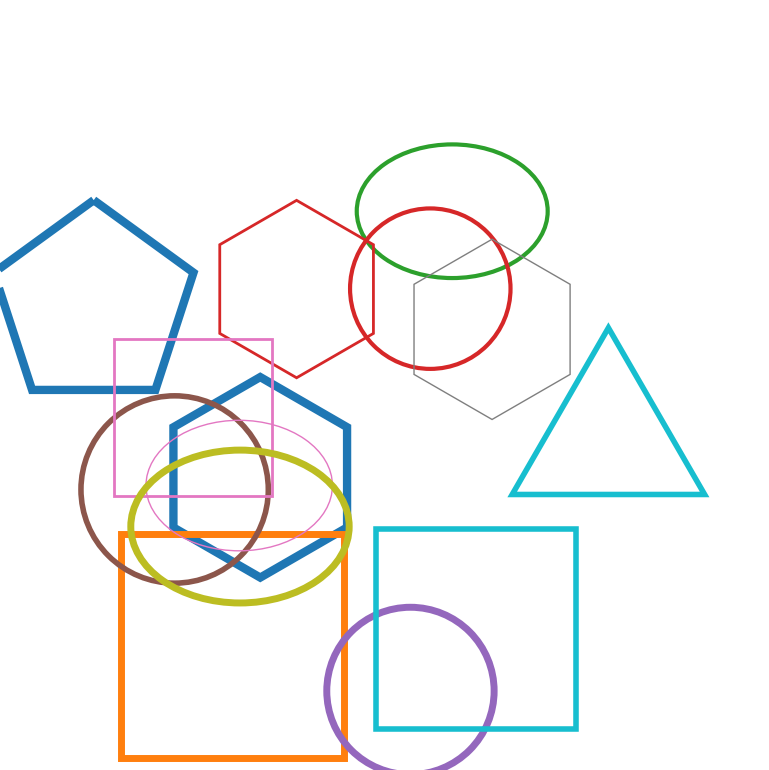[{"shape": "pentagon", "thickness": 3, "radius": 0.68, "center": [0.122, 0.604]}, {"shape": "hexagon", "thickness": 3, "radius": 0.65, "center": [0.338, 0.38]}, {"shape": "square", "thickness": 2.5, "radius": 0.73, "center": [0.302, 0.161]}, {"shape": "oval", "thickness": 1.5, "radius": 0.62, "center": [0.587, 0.726]}, {"shape": "circle", "thickness": 1.5, "radius": 0.52, "center": [0.559, 0.625]}, {"shape": "hexagon", "thickness": 1, "radius": 0.58, "center": [0.385, 0.625]}, {"shape": "circle", "thickness": 2.5, "radius": 0.54, "center": [0.533, 0.103]}, {"shape": "circle", "thickness": 2, "radius": 0.61, "center": [0.227, 0.364]}, {"shape": "oval", "thickness": 0.5, "radius": 0.61, "center": [0.311, 0.369]}, {"shape": "square", "thickness": 1, "radius": 0.51, "center": [0.251, 0.458]}, {"shape": "hexagon", "thickness": 0.5, "radius": 0.59, "center": [0.639, 0.572]}, {"shape": "oval", "thickness": 2.5, "radius": 0.71, "center": [0.312, 0.316]}, {"shape": "square", "thickness": 2, "radius": 0.65, "center": [0.619, 0.183]}, {"shape": "triangle", "thickness": 2, "radius": 0.72, "center": [0.79, 0.43]}]